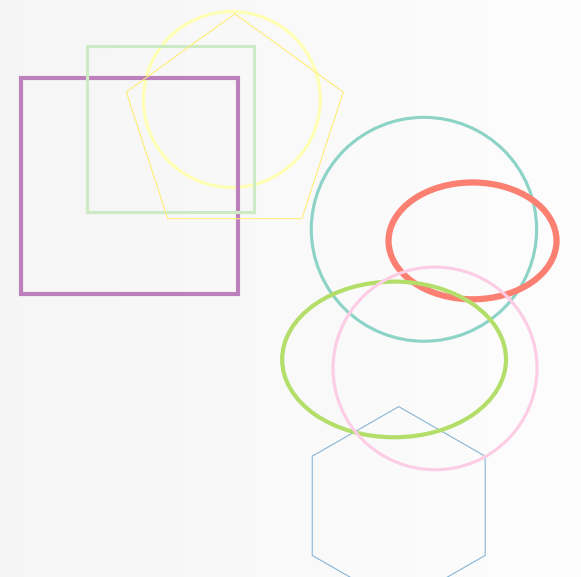[{"shape": "circle", "thickness": 1.5, "radius": 0.97, "center": [0.729, 0.602]}, {"shape": "circle", "thickness": 1.5, "radius": 0.76, "center": [0.399, 0.827]}, {"shape": "oval", "thickness": 3, "radius": 0.72, "center": [0.813, 0.582]}, {"shape": "hexagon", "thickness": 0.5, "radius": 0.86, "center": [0.686, 0.123]}, {"shape": "oval", "thickness": 2, "radius": 0.96, "center": [0.678, 0.377]}, {"shape": "circle", "thickness": 1.5, "radius": 0.88, "center": [0.748, 0.361]}, {"shape": "square", "thickness": 2, "radius": 0.94, "center": [0.223, 0.677]}, {"shape": "square", "thickness": 1.5, "radius": 0.72, "center": [0.293, 0.776]}, {"shape": "pentagon", "thickness": 0.5, "radius": 0.98, "center": [0.404, 0.779]}]